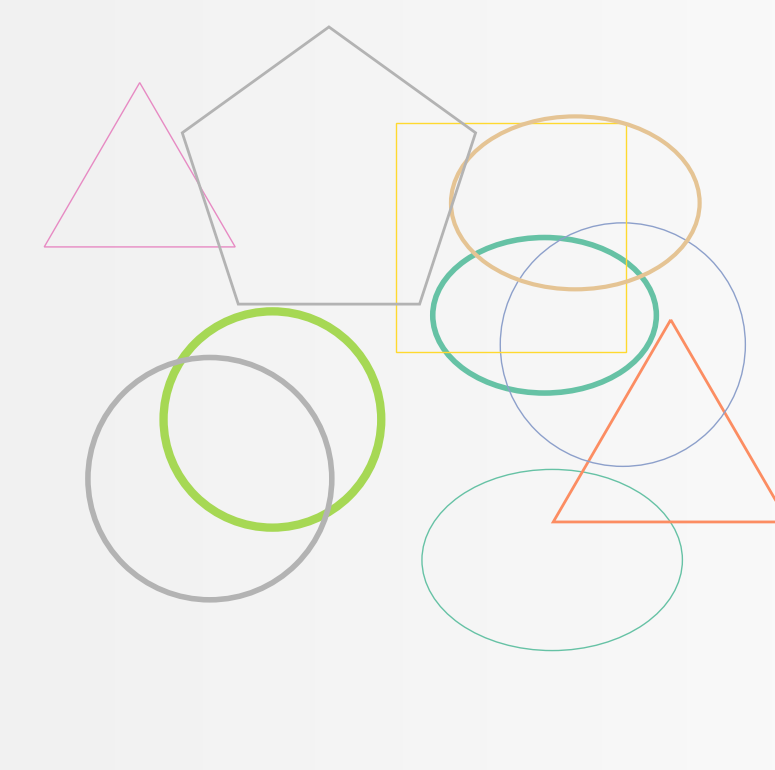[{"shape": "oval", "thickness": 0.5, "radius": 0.84, "center": [0.712, 0.273]}, {"shape": "oval", "thickness": 2, "radius": 0.72, "center": [0.703, 0.591]}, {"shape": "triangle", "thickness": 1, "radius": 0.88, "center": [0.865, 0.41]}, {"shape": "circle", "thickness": 0.5, "radius": 0.79, "center": [0.804, 0.552]}, {"shape": "triangle", "thickness": 0.5, "radius": 0.71, "center": [0.18, 0.75]}, {"shape": "circle", "thickness": 3, "radius": 0.7, "center": [0.351, 0.455]}, {"shape": "square", "thickness": 0.5, "radius": 0.74, "center": [0.659, 0.692]}, {"shape": "oval", "thickness": 1.5, "radius": 0.8, "center": [0.742, 0.737]}, {"shape": "circle", "thickness": 2, "radius": 0.79, "center": [0.271, 0.378]}, {"shape": "pentagon", "thickness": 1, "radius": 0.99, "center": [0.424, 0.766]}]